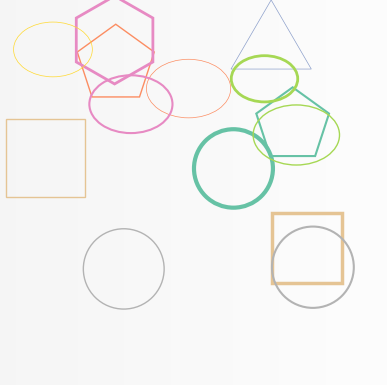[{"shape": "pentagon", "thickness": 1.5, "radius": 0.49, "center": [0.755, 0.675]}, {"shape": "circle", "thickness": 3, "radius": 0.51, "center": [0.602, 0.562]}, {"shape": "pentagon", "thickness": 1, "radius": 0.52, "center": [0.299, 0.833]}, {"shape": "oval", "thickness": 0.5, "radius": 0.54, "center": [0.487, 0.77]}, {"shape": "triangle", "thickness": 0.5, "radius": 0.6, "center": [0.7, 0.88]}, {"shape": "hexagon", "thickness": 2, "radius": 0.57, "center": [0.296, 0.896]}, {"shape": "oval", "thickness": 1.5, "radius": 0.54, "center": [0.338, 0.729]}, {"shape": "oval", "thickness": 1, "radius": 0.56, "center": [0.765, 0.649]}, {"shape": "oval", "thickness": 2, "radius": 0.43, "center": [0.683, 0.795]}, {"shape": "oval", "thickness": 0.5, "radius": 0.51, "center": [0.137, 0.872]}, {"shape": "square", "thickness": 1, "radius": 0.5, "center": [0.117, 0.589]}, {"shape": "square", "thickness": 2.5, "radius": 0.45, "center": [0.793, 0.356]}, {"shape": "circle", "thickness": 1, "radius": 0.52, "center": [0.319, 0.302]}, {"shape": "circle", "thickness": 1.5, "radius": 0.53, "center": [0.807, 0.306]}]